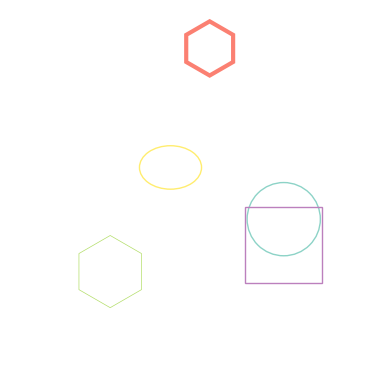[{"shape": "circle", "thickness": 1, "radius": 0.48, "center": [0.737, 0.431]}, {"shape": "hexagon", "thickness": 3, "radius": 0.35, "center": [0.545, 0.874]}, {"shape": "hexagon", "thickness": 0.5, "radius": 0.47, "center": [0.286, 0.295]}, {"shape": "square", "thickness": 1, "radius": 0.5, "center": [0.736, 0.364]}, {"shape": "oval", "thickness": 1, "radius": 0.4, "center": [0.443, 0.565]}]